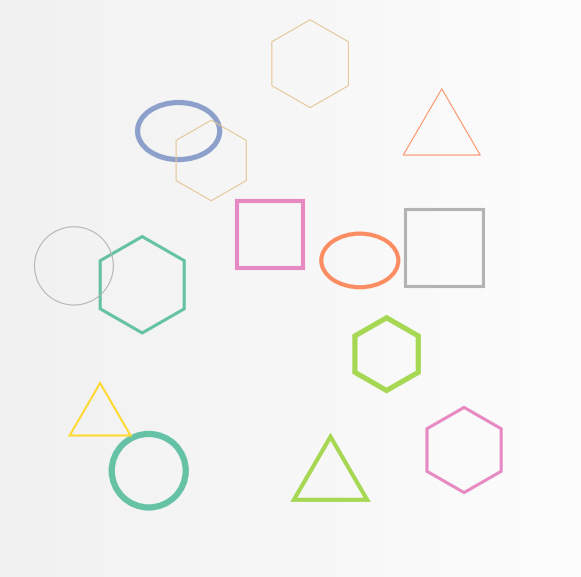[{"shape": "circle", "thickness": 3, "radius": 0.32, "center": [0.256, 0.184]}, {"shape": "hexagon", "thickness": 1.5, "radius": 0.42, "center": [0.245, 0.506]}, {"shape": "oval", "thickness": 2, "radius": 0.33, "center": [0.619, 0.548]}, {"shape": "triangle", "thickness": 0.5, "radius": 0.38, "center": [0.76, 0.769]}, {"shape": "oval", "thickness": 2.5, "radius": 0.35, "center": [0.307, 0.772]}, {"shape": "hexagon", "thickness": 1.5, "radius": 0.37, "center": [0.798, 0.22]}, {"shape": "square", "thickness": 2, "radius": 0.29, "center": [0.464, 0.593]}, {"shape": "triangle", "thickness": 2, "radius": 0.36, "center": [0.569, 0.17]}, {"shape": "hexagon", "thickness": 2.5, "radius": 0.31, "center": [0.665, 0.386]}, {"shape": "triangle", "thickness": 1, "radius": 0.3, "center": [0.172, 0.275]}, {"shape": "hexagon", "thickness": 0.5, "radius": 0.35, "center": [0.363, 0.721]}, {"shape": "hexagon", "thickness": 0.5, "radius": 0.38, "center": [0.534, 0.889]}, {"shape": "circle", "thickness": 0.5, "radius": 0.34, "center": [0.127, 0.539]}, {"shape": "square", "thickness": 1.5, "radius": 0.33, "center": [0.764, 0.57]}]